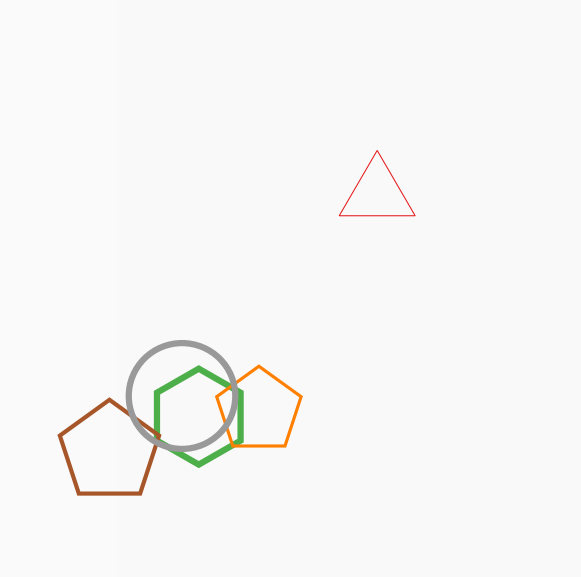[{"shape": "triangle", "thickness": 0.5, "radius": 0.38, "center": [0.649, 0.663]}, {"shape": "hexagon", "thickness": 3, "radius": 0.42, "center": [0.342, 0.278]}, {"shape": "pentagon", "thickness": 1.5, "radius": 0.38, "center": [0.445, 0.289]}, {"shape": "pentagon", "thickness": 2, "radius": 0.45, "center": [0.188, 0.217]}, {"shape": "circle", "thickness": 3, "radius": 0.46, "center": [0.313, 0.313]}]